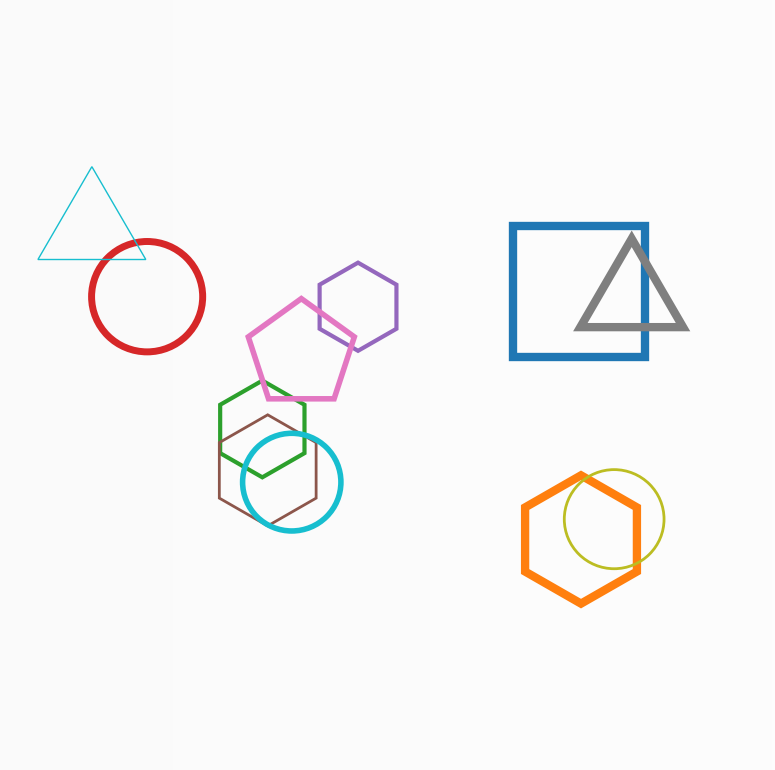[{"shape": "square", "thickness": 3, "radius": 0.43, "center": [0.746, 0.622]}, {"shape": "hexagon", "thickness": 3, "radius": 0.42, "center": [0.75, 0.299]}, {"shape": "hexagon", "thickness": 1.5, "radius": 0.31, "center": [0.338, 0.443]}, {"shape": "circle", "thickness": 2.5, "radius": 0.36, "center": [0.19, 0.615]}, {"shape": "hexagon", "thickness": 1.5, "radius": 0.29, "center": [0.462, 0.602]}, {"shape": "hexagon", "thickness": 1, "radius": 0.36, "center": [0.345, 0.389]}, {"shape": "pentagon", "thickness": 2, "radius": 0.36, "center": [0.389, 0.54]}, {"shape": "triangle", "thickness": 3, "radius": 0.38, "center": [0.815, 0.613]}, {"shape": "circle", "thickness": 1, "radius": 0.32, "center": [0.792, 0.326]}, {"shape": "triangle", "thickness": 0.5, "radius": 0.4, "center": [0.119, 0.703]}, {"shape": "circle", "thickness": 2, "radius": 0.32, "center": [0.376, 0.374]}]